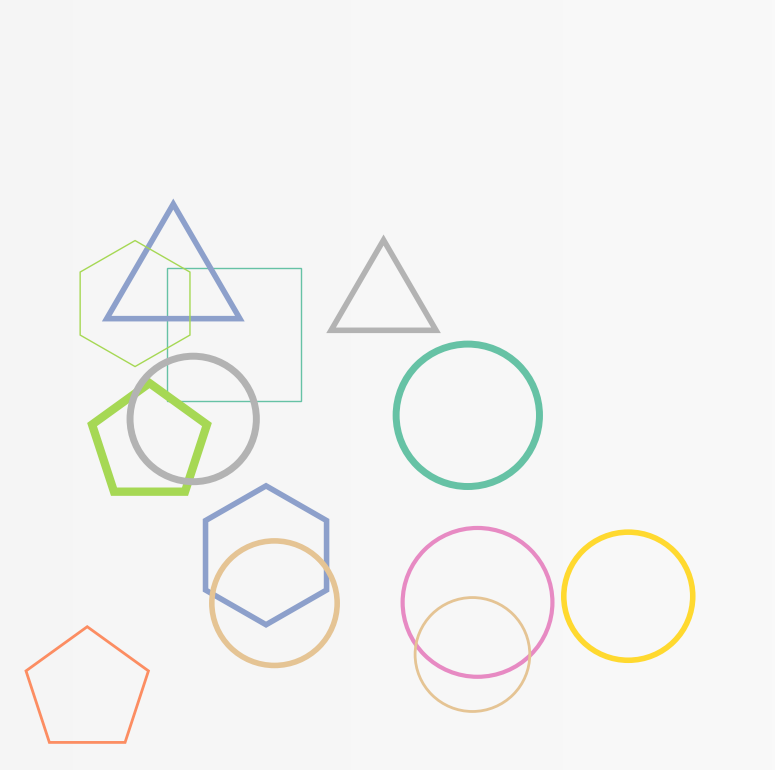[{"shape": "square", "thickness": 0.5, "radius": 0.43, "center": [0.302, 0.565]}, {"shape": "circle", "thickness": 2.5, "radius": 0.46, "center": [0.604, 0.461]}, {"shape": "pentagon", "thickness": 1, "radius": 0.42, "center": [0.113, 0.103]}, {"shape": "hexagon", "thickness": 2, "radius": 0.45, "center": [0.343, 0.279]}, {"shape": "triangle", "thickness": 2, "radius": 0.5, "center": [0.224, 0.636]}, {"shape": "circle", "thickness": 1.5, "radius": 0.48, "center": [0.616, 0.218]}, {"shape": "hexagon", "thickness": 0.5, "radius": 0.41, "center": [0.174, 0.606]}, {"shape": "pentagon", "thickness": 3, "radius": 0.39, "center": [0.193, 0.425]}, {"shape": "circle", "thickness": 2, "radius": 0.42, "center": [0.811, 0.226]}, {"shape": "circle", "thickness": 1, "radius": 0.37, "center": [0.61, 0.15]}, {"shape": "circle", "thickness": 2, "radius": 0.4, "center": [0.354, 0.217]}, {"shape": "circle", "thickness": 2.5, "radius": 0.41, "center": [0.249, 0.456]}, {"shape": "triangle", "thickness": 2, "radius": 0.39, "center": [0.495, 0.61]}]